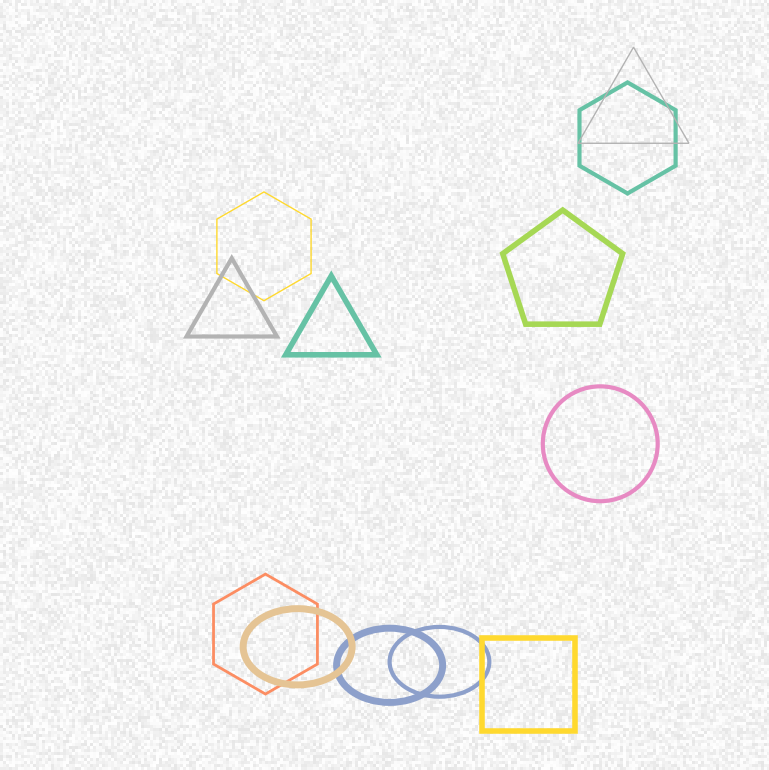[{"shape": "hexagon", "thickness": 1.5, "radius": 0.36, "center": [0.815, 0.821]}, {"shape": "triangle", "thickness": 2, "radius": 0.34, "center": [0.43, 0.573]}, {"shape": "hexagon", "thickness": 1, "radius": 0.39, "center": [0.345, 0.177]}, {"shape": "oval", "thickness": 2.5, "radius": 0.34, "center": [0.506, 0.136]}, {"shape": "oval", "thickness": 1.5, "radius": 0.32, "center": [0.571, 0.141]}, {"shape": "circle", "thickness": 1.5, "radius": 0.37, "center": [0.78, 0.424]}, {"shape": "pentagon", "thickness": 2, "radius": 0.41, "center": [0.731, 0.645]}, {"shape": "hexagon", "thickness": 0.5, "radius": 0.35, "center": [0.343, 0.68]}, {"shape": "square", "thickness": 2, "radius": 0.3, "center": [0.687, 0.111]}, {"shape": "oval", "thickness": 2.5, "radius": 0.35, "center": [0.387, 0.16]}, {"shape": "triangle", "thickness": 1.5, "radius": 0.34, "center": [0.301, 0.597]}, {"shape": "triangle", "thickness": 0.5, "radius": 0.42, "center": [0.823, 0.856]}]